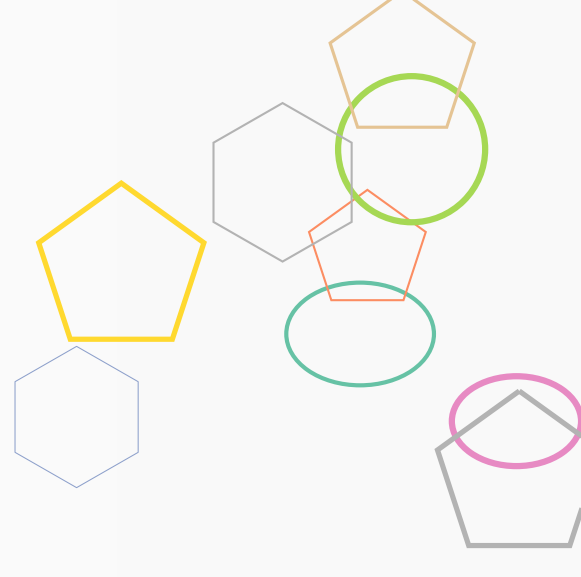[{"shape": "oval", "thickness": 2, "radius": 0.64, "center": [0.62, 0.421]}, {"shape": "pentagon", "thickness": 1, "radius": 0.53, "center": [0.632, 0.565]}, {"shape": "hexagon", "thickness": 0.5, "radius": 0.61, "center": [0.132, 0.277]}, {"shape": "oval", "thickness": 3, "radius": 0.56, "center": [0.889, 0.27]}, {"shape": "circle", "thickness": 3, "radius": 0.63, "center": [0.708, 0.741]}, {"shape": "pentagon", "thickness": 2.5, "radius": 0.75, "center": [0.209, 0.533]}, {"shape": "pentagon", "thickness": 1.5, "radius": 0.65, "center": [0.692, 0.884]}, {"shape": "hexagon", "thickness": 1, "radius": 0.69, "center": [0.486, 0.683]}, {"shape": "pentagon", "thickness": 2.5, "radius": 0.74, "center": [0.893, 0.174]}]